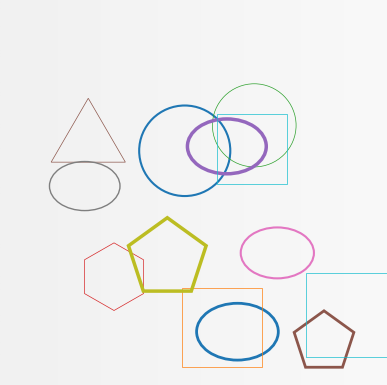[{"shape": "oval", "thickness": 2, "radius": 0.53, "center": [0.613, 0.138]}, {"shape": "circle", "thickness": 1.5, "radius": 0.59, "center": [0.477, 0.608]}, {"shape": "square", "thickness": 0.5, "radius": 0.51, "center": [0.573, 0.149]}, {"shape": "circle", "thickness": 0.5, "radius": 0.54, "center": [0.656, 0.674]}, {"shape": "hexagon", "thickness": 0.5, "radius": 0.44, "center": [0.294, 0.281]}, {"shape": "oval", "thickness": 2.5, "radius": 0.51, "center": [0.585, 0.62]}, {"shape": "pentagon", "thickness": 2, "radius": 0.41, "center": [0.836, 0.112]}, {"shape": "triangle", "thickness": 0.5, "radius": 0.55, "center": [0.228, 0.634]}, {"shape": "oval", "thickness": 1.5, "radius": 0.47, "center": [0.716, 0.343]}, {"shape": "oval", "thickness": 1, "radius": 0.46, "center": [0.219, 0.517]}, {"shape": "pentagon", "thickness": 2.5, "radius": 0.53, "center": [0.432, 0.329]}, {"shape": "square", "thickness": 0.5, "radius": 0.46, "center": [0.651, 0.613]}, {"shape": "square", "thickness": 0.5, "radius": 0.54, "center": [0.899, 0.182]}]